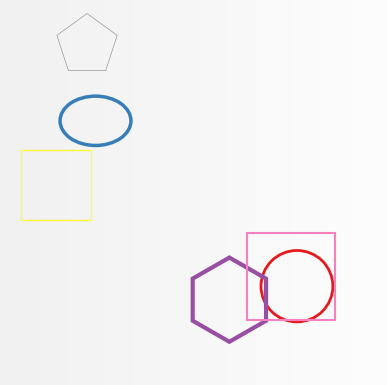[{"shape": "circle", "thickness": 2, "radius": 0.46, "center": [0.766, 0.257]}, {"shape": "oval", "thickness": 2.5, "radius": 0.46, "center": [0.246, 0.686]}, {"shape": "hexagon", "thickness": 3, "radius": 0.55, "center": [0.592, 0.222]}, {"shape": "square", "thickness": 1, "radius": 0.45, "center": [0.144, 0.52]}, {"shape": "square", "thickness": 1.5, "radius": 0.56, "center": [0.751, 0.281]}, {"shape": "pentagon", "thickness": 0.5, "radius": 0.41, "center": [0.225, 0.883]}]